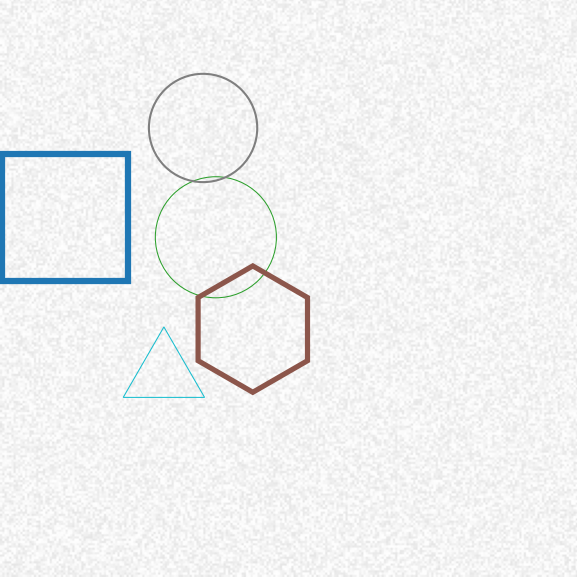[{"shape": "square", "thickness": 3, "radius": 0.55, "center": [0.112, 0.622]}, {"shape": "circle", "thickness": 0.5, "radius": 0.52, "center": [0.374, 0.588]}, {"shape": "hexagon", "thickness": 2.5, "radius": 0.55, "center": [0.438, 0.429]}, {"shape": "circle", "thickness": 1, "radius": 0.47, "center": [0.352, 0.778]}, {"shape": "triangle", "thickness": 0.5, "radius": 0.41, "center": [0.284, 0.352]}]